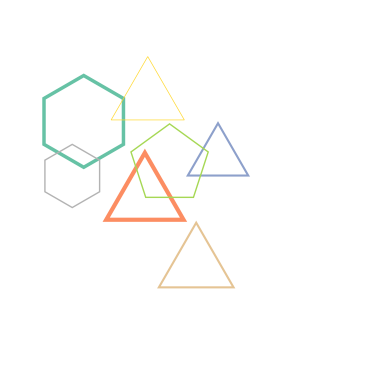[{"shape": "hexagon", "thickness": 2.5, "radius": 0.6, "center": [0.217, 0.685]}, {"shape": "triangle", "thickness": 3, "radius": 0.58, "center": [0.376, 0.487]}, {"shape": "triangle", "thickness": 1.5, "radius": 0.45, "center": [0.566, 0.589]}, {"shape": "pentagon", "thickness": 1, "radius": 0.53, "center": [0.44, 0.573]}, {"shape": "triangle", "thickness": 0.5, "radius": 0.55, "center": [0.384, 0.743]}, {"shape": "triangle", "thickness": 1.5, "radius": 0.56, "center": [0.51, 0.31]}, {"shape": "hexagon", "thickness": 1, "radius": 0.41, "center": [0.188, 0.543]}]